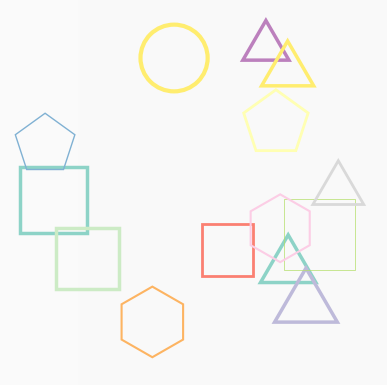[{"shape": "triangle", "thickness": 2.5, "radius": 0.41, "center": [0.744, 0.307]}, {"shape": "square", "thickness": 2.5, "radius": 0.43, "center": [0.138, 0.48]}, {"shape": "pentagon", "thickness": 2, "radius": 0.44, "center": [0.712, 0.679]}, {"shape": "triangle", "thickness": 2.5, "radius": 0.47, "center": [0.79, 0.21]}, {"shape": "square", "thickness": 2, "radius": 0.33, "center": [0.587, 0.35]}, {"shape": "pentagon", "thickness": 1, "radius": 0.4, "center": [0.116, 0.625]}, {"shape": "hexagon", "thickness": 1.5, "radius": 0.46, "center": [0.393, 0.164]}, {"shape": "square", "thickness": 0.5, "radius": 0.46, "center": [0.825, 0.392]}, {"shape": "hexagon", "thickness": 1.5, "radius": 0.44, "center": [0.723, 0.407]}, {"shape": "triangle", "thickness": 2, "radius": 0.38, "center": [0.873, 0.507]}, {"shape": "triangle", "thickness": 2.5, "radius": 0.34, "center": [0.686, 0.878]}, {"shape": "square", "thickness": 2.5, "radius": 0.4, "center": [0.226, 0.329]}, {"shape": "circle", "thickness": 3, "radius": 0.43, "center": [0.449, 0.849]}, {"shape": "triangle", "thickness": 2.5, "radius": 0.39, "center": [0.742, 0.816]}]